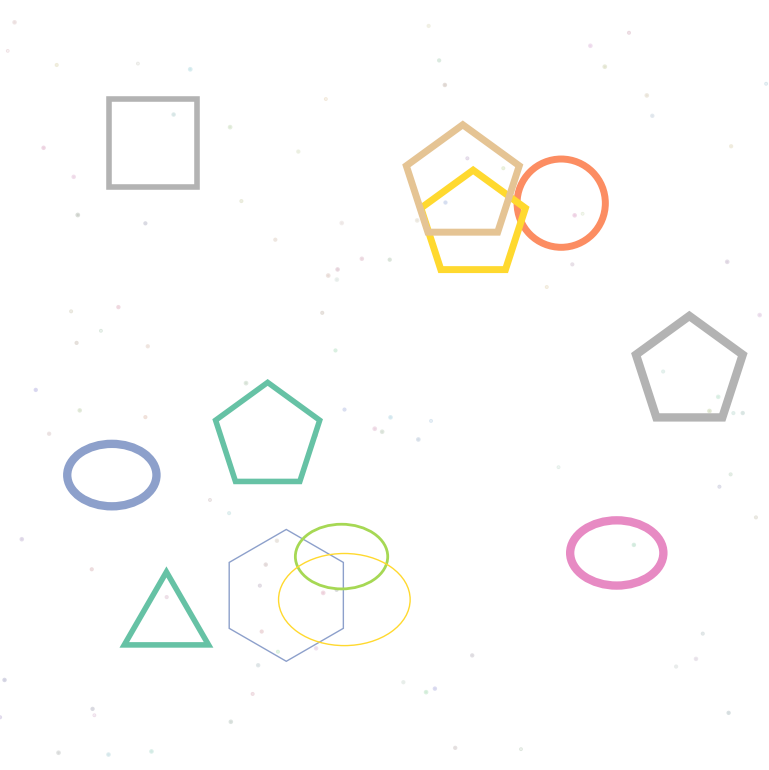[{"shape": "triangle", "thickness": 2, "radius": 0.32, "center": [0.216, 0.194]}, {"shape": "pentagon", "thickness": 2, "radius": 0.36, "center": [0.348, 0.432]}, {"shape": "circle", "thickness": 2.5, "radius": 0.29, "center": [0.729, 0.736]}, {"shape": "hexagon", "thickness": 0.5, "radius": 0.43, "center": [0.372, 0.227]}, {"shape": "oval", "thickness": 3, "radius": 0.29, "center": [0.145, 0.383]}, {"shape": "oval", "thickness": 3, "radius": 0.3, "center": [0.801, 0.282]}, {"shape": "oval", "thickness": 1, "radius": 0.3, "center": [0.444, 0.277]}, {"shape": "pentagon", "thickness": 2.5, "radius": 0.36, "center": [0.614, 0.708]}, {"shape": "oval", "thickness": 0.5, "radius": 0.43, "center": [0.447, 0.221]}, {"shape": "pentagon", "thickness": 2.5, "radius": 0.39, "center": [0.601, 0.761]}, {"shape": "pentagon", "thickness": 3, "radius": 0.36, "center": [0.895, 0.517]}, {"shape": "square", "thickness": 2, "radius": 0.29, "center": [0.199, 0.814]}]